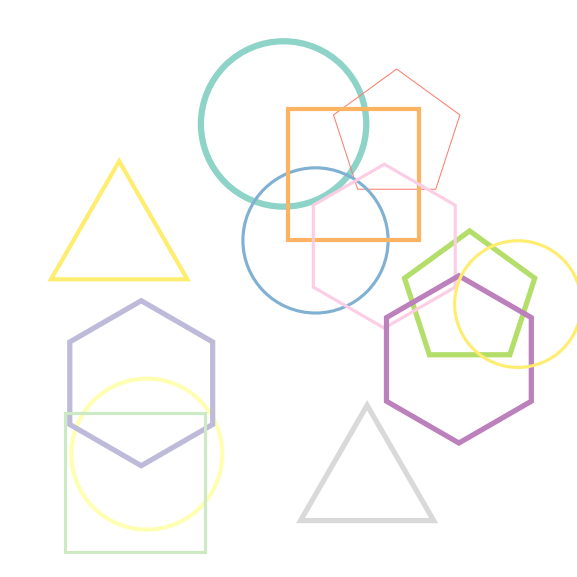[{"shape": "circle", "thickness": 3, "radius": 0.72, "center": [0.491, 0.785]}, {"shape": "circle", "thickness": 2, "radius": 0.65, "center": [0.254, 0.213]}, {"shape": "hexagon", "thickness": 2.5, "radius": 0.71, "center": [0.245, 0.336]}, {"shape": "pentagon", "thickness": 0.5, "radius": 0.58, "center": [0.687, 0.765]}, {"shape": "circle", "thickness": 1.5, "radius": 0.63, "center": [0.546, 0.583]}, {"shape": "square", "thickness": 2, "radius": 0.57, "center": [0.612, 0.696]}, {"shape": "pentagon", "thickness": 2.5, "radius": 0.59, "center": [0.813, 0.481]}, {"shape": "hexagon", "thickness": 1.5, "radius": 0.71, "center": [0.665, 0.573]}, {"shape": "triangle", "thickness": 2.5, "radius": 0.67, "center": [0.636, 0.164]}, {"shape": "hexagon", "thickness": 2.5, "radius": 0.72, "center": [0.795, 0.377]}, {"shape": "square", "thickness": 1.5, "radius": 0.6, "center": [0.234, 0.163]}, {"shape": "triangle", "thickness": 2, "radius": 0.68, "center": [0.206, 0.584]}, {"shape": "circle", "thickness": 1.5, "radius": 0.55, "center": [0.897, 0.473]}]